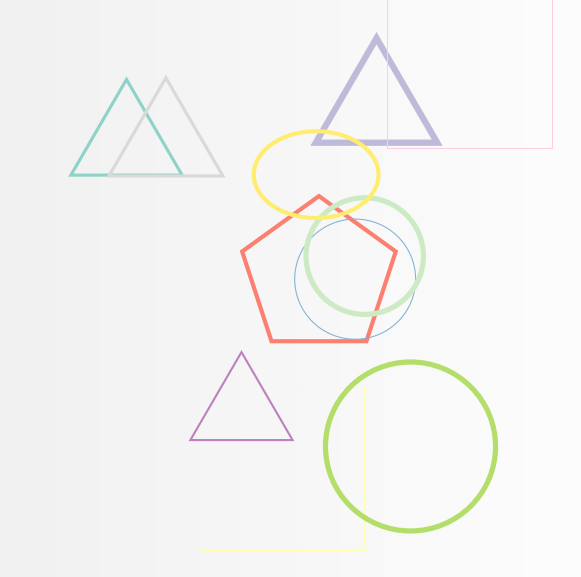[{"shape": "triangle", "thickness": 1.5, "radius": 0.55, "center": [0.218, 0.751]}, {"shape": "square", "thickness": 0.5, "radius": 0.71, "center": [0.484, 0.188]}, {"shape": "triangle", "thickness": 3, "radius": 0.6, "center": [0.648, 0.812]}, {"shape": "pentagon", "thickness": 2, "radius": 0.69, "center": [0.549, 0.521]}, {"shape": "circle", "thickness": 0.5, "radius": 0.52, "center": [0.611, 0.516]}, {"shape": "circle", "thickness": 2.5, "radius": 0.73, "center": [0.706, 0.226]}, {"shape": "square", "thickness": 0.5, "radius": 0.71, "center": [0.807, 0.885]}, {"shape": "triangle", "thickness": 1.5, "radius": 0.57, "center": [0.285, 0.751]}, {"shape": "triangle", "thickness": 1, "radius": 0.51, "center": [0.415, 0.288]}, {"shape": "circle", "thickness": 2.5, "radius": 0.51, "center": [0.628, 0.556]}, {"shape": "oval", "thickness": 2, "radius": 0.54, "center": [0.544, 0.697]}]